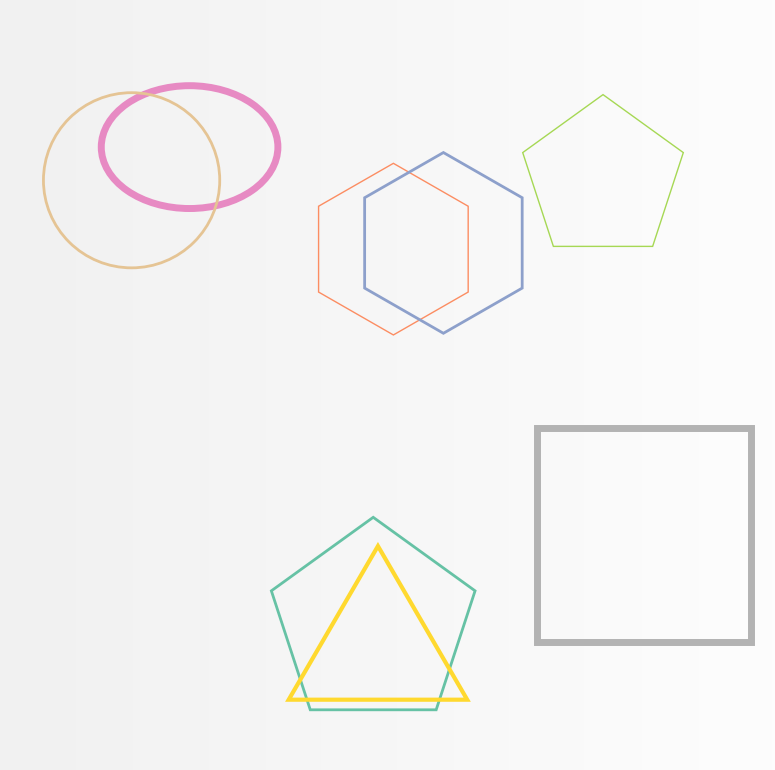[{"shape": "pentagon", "thickness": 1, "radius": 0.69, "center": [0.482, 0.19]}, {"shape": "hexagon", "thickness": 0.5, "radius": 0.56, "center": [0.508, 0.676]}, {"shape": "hexagon", "thickness": 1, "radius": 0.59, "center": [0.572, 0.685]}, {"shape": "oval", "thickness": 2.5, "radius": 0.57, "center": [0.245, 0.809]}, {"shape": "pentagon", "thickness": 0.5, "radius": 0.54, "center": [0.778, 0.768]}, {"shape": "triangle", "thickness": 1.5, "radius": 0.67, "center": [0.488, 0.158]}, {"shape": "circle", "thickness": 1, "radius": 0.57, "center": [0.17, 0.766]}, {"shape": "square", "thickness": 2.5, "radius": 0.69, "center": [0.831, 0.305]}]